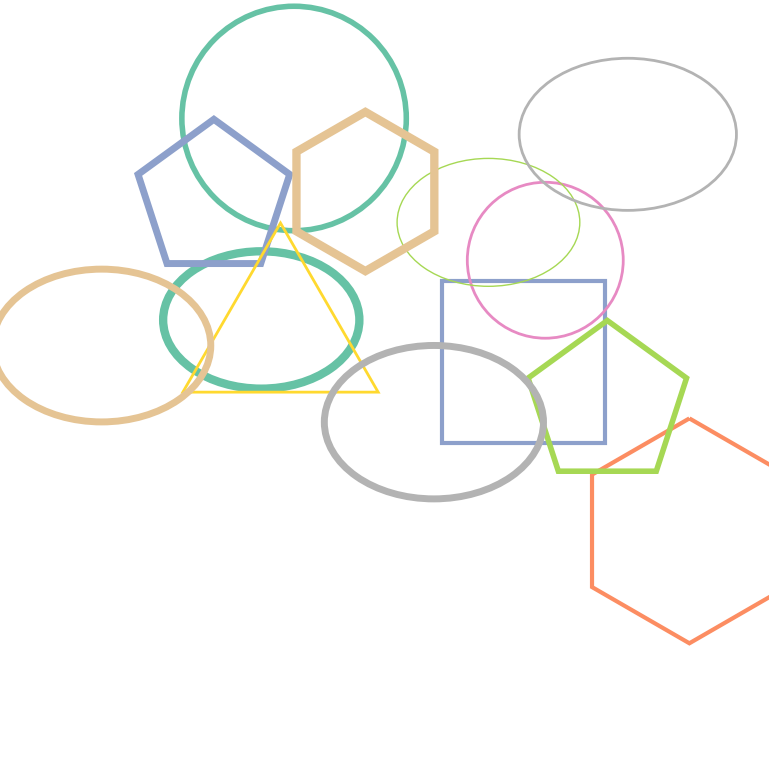[{"shape": "circle", "thickness": 2, "radius": 0.73, "center": [0.382, 0.846]}, {"shape": "oval", "thickness": 3, "radius": 0.64, "center": [0.339, 0.584]}, {"shape": "hexagon", "thickness": 1.5, "radius": 0.73, "center": [0.895, 0.311]}, {"shape": "square", "thickness": 1.5, "radius": 0.53, "center": [0.68, 0.53]}, {"shape": "pentagon", "thickness": 2.5, "radius": 0.52, "center": [0.278, 0.741]}, {"shape": "circle", "thickness": 1, "radius": 0.51, "center": [0.708, 0.662]}, {"shape": "oval", "thickness": 0.5, "radius": 0.59, "center": [0.634, 0.711]}, {"shape": "pentagon", "thickness": 2, "radius": 0.54, "center": [0.789, 0.476]}, {"shape": "triangle", "thickness": 1, "radius": 0.73, "center": [0.364, 0.564]}, {"shape": "hexagon", "thickness": 3, "radius": 0.52, "center": [0.475, 0.751]}, {"shape": "oval", "thickness": 2.5, "radius": 0.71, "center": [0.132, 0.551]}, {"shape": "oval", "thickness": 1, "radius": 0.71, "center": [0.815, 0.826]}, {"shape": "oval", "thickness": 2.5, "radius": 0.71, "center": [0.564, 0.452]}]